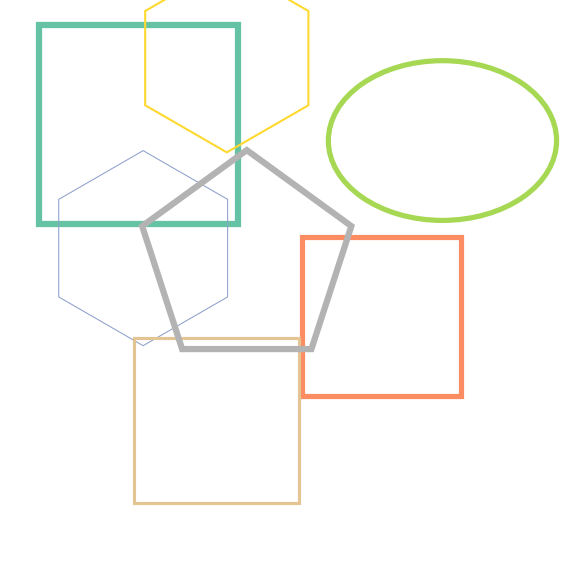[{"shape": "square", "thickness": 3, "radius": 0.86, "center": [0.239, 0.783]}, {"shape": "square", "thickness": 2.5, "radius": 0.69, "center": [0.661, 0.451]}, {"shape": "hexagon", "thickness": 0.5, "radius": 0.84, "center": [0.248, 0.569]}, {"shape": "oval", "thickness": 2.5, "radius": 0.99, "center": [0.766, 0.756]}, {"shape": "hexagon", "thickness": 1, "radius": 0.82, "center": [0.393, 0.898]}, {"shape": "square", "thickness": 1.5, "radius": 0.72, "center": [0.375, 0.271]}, {"shape": "pentagon", "thickness": 3, "radius": 0.95, "center": [0.427, 0.549]}]